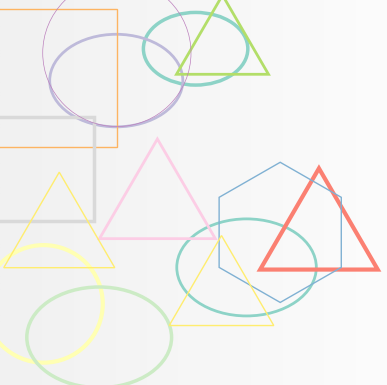[{"shape": "oval", "thickness": 2.5, "radius": 0.67, "center": [0.505, 0.873]}, {"shape": "oval", "thickness": 2, "radius": 0.9, "center": [0.636, 0.305]}, {"shape": "circle", "thickness": 3, "radius": 0.76, "center": [0.113, 0.211]}, {"shape": "oval", "thickness": 2, "radius": 0.86, "center": [0.3, 0.791]}, {"shape": "triangle", "thickness": 3, "radius": 0.88, "center": [0.823, 0.387]}, {"shape": "hexagon", "thickness": 1, "radius": 0.91, "center": [0.723, 0.396]}, {"shape": "square", "thickness": 1, "radius": 0.9, "center": [0.123, 0.797]}, {"shape": "triangle", "thickness": 2, "radius": 0.69, "center": [0.574, 0.876]}, {"shape": "triangle", "thickness": 2, "radius": 0.86, "center": [0.406, 0.466]}, {"shape": "square", "thickness": 2.5, "radius": 0.67, "center": [0.108, 0.562]}, {"shape": "circle", "thickness": 0.5, "radius": 0.96, "center": [0.302, 0.862]}, {"shape": "oval", "thickness": 2.5, "radius": 0.93, "center": [0.256, 0.124]}, {"shape": "triangle", "thickness": 1, "radius": 0.78, "center": [0.572, 0.232]}, {"shape": "triangle", "thickness": 1, "radius": 0.83, "center": [0.153, 0.387]}]